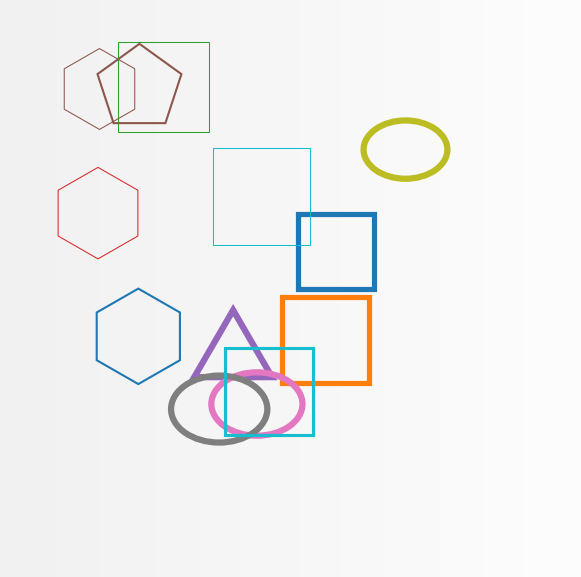[{"shape": "square", "thickness": 2.5, "radius": 0.33, "center": [0.578, 0.564]}, {"shape": "hexagon", "thickness": 1, "radius": 0.41, "center": [0.238, 0.417]}, {"shape": "square", "thickness": 2.5, "radius": 0.37, "center": [0.56, 0.41]}, {"shape": "square", "thickness": 0.5, "radius": 0.39, "center": [0.282, 0.848]}, {"shape": "hexagon", "thickness": 0.5, "radius": 0.4, "center": [0.169, 0.63]}, {"shape": "triangle", "thickness": 3, "radius": 0.39, "center": [0.401, 0.385]}, {"shape": "hexagon", "thickness": 0.5, "radius": 0.35, "center": [0.171, 0.845]}, {"shape": "pentagon", "thickness": 1, "radius": 0.38, "center": [0.24, 0.847]}, {"shape": "oval", "thickness": 3, "radius": 0.39, "center": [0.442, 0.3]}, {"shape": "oval", "thickness": 3, "radius": 0.41, "center": [0.377, 0.291]}, {"shape": "oval", "thickness": 3, "radius": 0.36, "center": [0.698, 0.74]}, {"shape": "square", "thickness": 1.5, "radius": 0.38, "center": [0.463, 0.322]}, {"shape": "square", "thickness": 0.5, "radius": 0.42, "center": [0.45, 0.659]}]